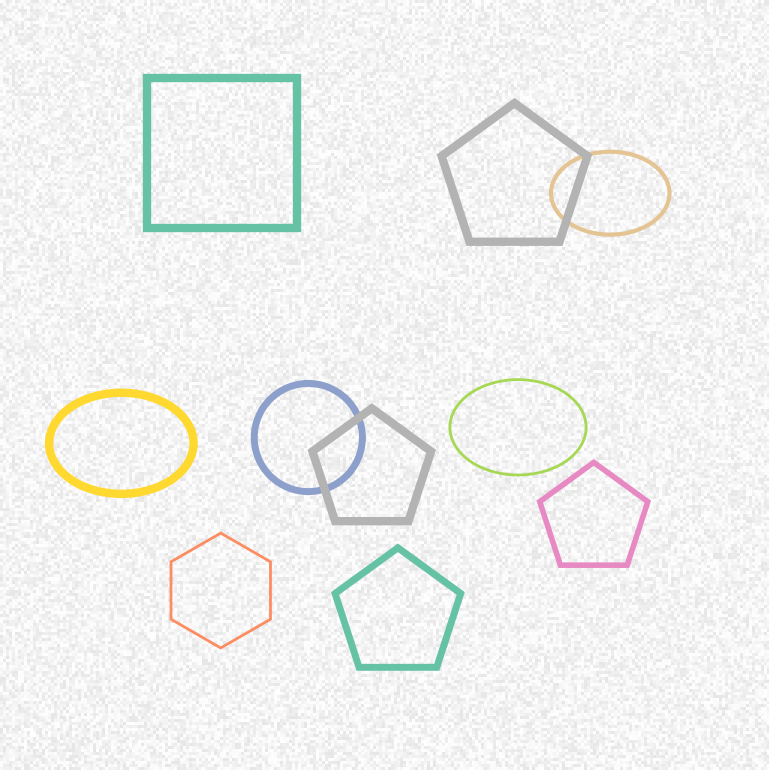[{"shape": "square", "thickness": 3, "radius": 0.49, "center": [0.289, 0.801]}, {"shape": "pentagon", "thickness": 2.5, "radius": 0.43, "center": [0.517, 0.203]}, {"shape": "hexagon", "thickness": 1, "radius": 0.37, "center": [0.287, 0.233]}, {"shape": "circle", "thickness": 2.5, "radius": 0.35, "center": [0.4, 0.432]}, {"shape": "pentagon", "thickness": 2, "radius": 0.37, "center": [0.771, 0.326]}, {"shape": "oval", "thickness": 1, "radius": 0.44, "center": [0.673, 0.445]}, {"shape": "oval", "thickness": 3, "radius": 0.47, "center": [0.158, 0.424]}, {"shape": "oval", "thickness": 1.5, "radius": 0.38, "center": [0.793, 0.749]}, {"shape": "pentagon", "thickness": 3, "radius": 0.41, "center": [0.483, 0.389]}, {"shape": "pentagon", "thickness": 3, "radius": 0.5, "center": [0.668, 0.767]}]